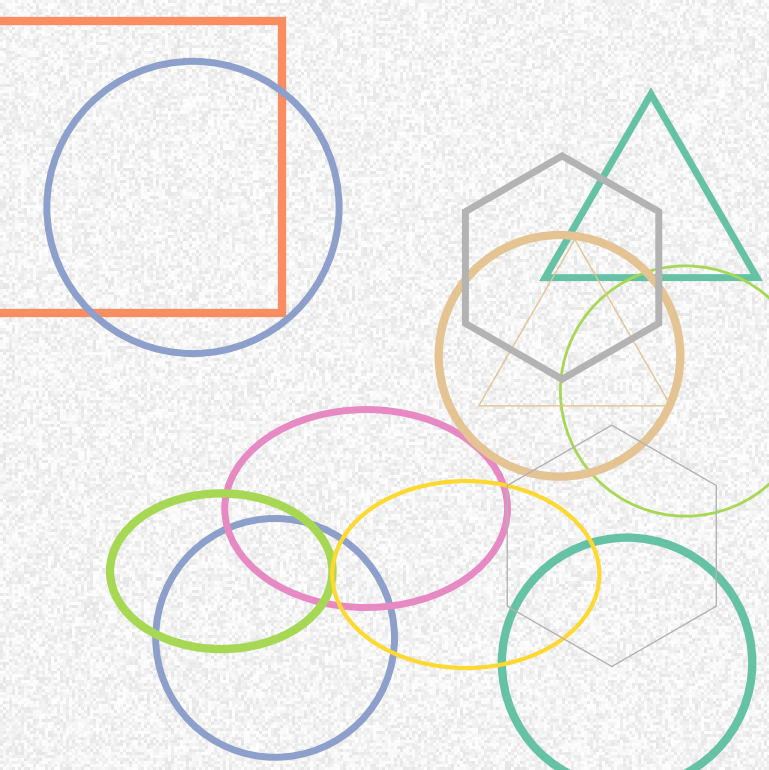[{"shape": "circle", "thickness": 3, "radius": 0.81, "center": [0.814, 0.139]}, {"shape": "triangle", "thickness": 2.5, "radius": 0.79, "center": [0.845, 0.719]}, {"shape": "square", "thickness": 3, "radius": 0.95, "center": [0.177, 0.783]}, {"shape": "circle", "thickness": 2.5, "radius": 0.95, "center": [0.251, 0.731]}, {"shape": "circle", "thickness": 2.5, "radius": 0.78, "center": [0.357, 0.172]}, {"shape": "oval", "thickness": 2.5, "radius": 0.92, "center": [0.476, 0.34]}, {"shape": "oval", "thickness": 3, "radius": 0.72, "center": [0.287, 0.258]}, {"shape": "circle", "thickness": 1, "radius": 0.81, "center": [0.89, 0.492]}, {"shape": "oval", "thickness": 1.5, "radius": 0.87, "center": [0.605, 0.254]}, {"shape": "triangle", "thickness": 0.5, "radius": 0.72, "center": [0.746, 0.545]}, {"shape": "circle", "thickness": 3, "radius": 0.78, "center": [0.727, 0.538]}, {"shape": "hexagon", "thickness": 0.5, "radius": 0.78, "center": [0.794, 0.291]}, {"shape": "hexagon", "thickness": 2.5, "radius": 0.72, "center": [0.73, 0.653]}]